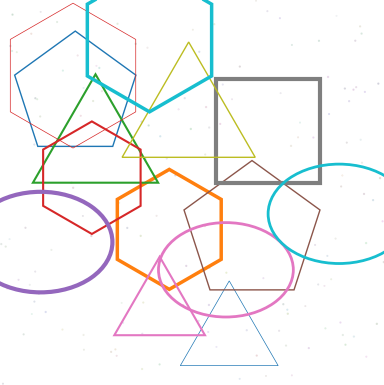[{"shape": "triangle", "thickness": 0.5, "radius": 0.73, "center": [0.595, 0.124]}, {"shape": "pentagon", "thickness": 1, "radius": 0.83, "center": [0.195, 0.754]}, {"shape": "hexagon", "thickness": 2.5, "radius": 0.78, "center": [0.44, 0.404]}, {"shape": "triangle", "thickness": 1.5, "radius": 0.94, "center": [0.248, 0.619]}, {"shape": "hexagon", "thickness": 0.5, "radius": 0.94, "center": [0.19, 0.804]}, {"shape": "hexagon", "thickness": 1.5, "radius": 0.73, "center": [0.239, 0.538]}, {"shape": "oval", "thickness": 3, "radius": 0.93, "center": [0.105, 0.371]}, {"shape": "pentagon", "thickness": 1, "radius": 0.93, "center": [0.655, 0.397]}, {"shape": "triangle", "thickness": 1.5, "radius": 0.68, "center": [0.415, 0.197]}, {"shape": "oval", "thickness": 2, "radius": 0.88, "center": [0.587, 0.299]}, {"shape": "square", "thickness": 3, "radius": 0.68, "center": [0.696, 0.659]}, {"shape": "triangle", "thickness": 1, "radius": 1.0, "center": [0.49, 0.691]}, {"shape": "hexagon", "thickness": 2.5, "radius": 0.93, "center": [0.388, 0.896]}, {"shape": "oval", "thickness": 2, "radius": 0.92, "center": [0.881, 0.445]}]